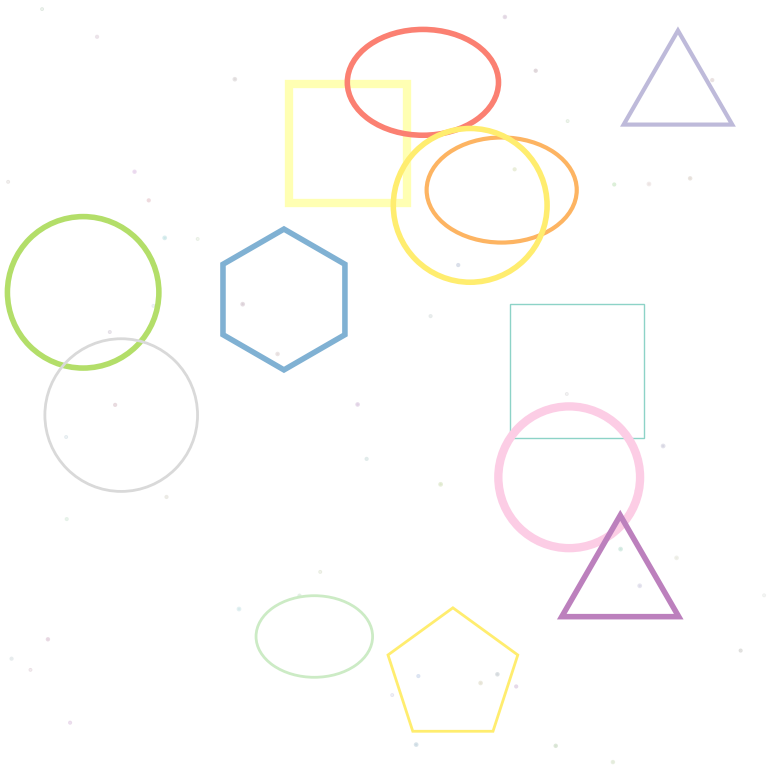[{"shape": "square", "thickness": 0.5, "radius": 0.43, "center": [0.749, 0.518]}, {"shape": "square", "thickness": 3, "radius": 0.39, "center": [0.452, 0.813]}, {"shape": "triangle", "thickness": 1.5, "radius": 0.41, "center": [0.88, 0.879]}, {"shape": "oval", "thickness": 2, "radius": 0.49, "center": [0.549, 0.893]}, {"shape": "hexagon", "thickness": 2, "radius": 0.46, "center": [0.369, 0.611]}, {"shape": "oval", "thickness": 1.5, "radius": 0.49, "center": [0.652, 0.753]}, {"shape": "circle", "thickness": 2, "radius": 0.49, "center": [0.108, 0.62]}, {"shape": "circle", "thickness": 3, "radius": 0.46, "center": [0.739, 0.38]}, {"shape": "circle", "thickness": 1, "radius": 0.5, "center": [0.157, 0.461]}, {"shape": "triangle", "thickness": 2, "radius": 0.44, "center": [0.806, 0.243]}, {"shape": "oval", "thickness": 1, "radius": 0.38, "center": [0.408, 0.173]}, {"shape": "circle", "thickness": 2, "radius": 0.5, "center": [0.611, 0.733]}, {"shape": "pentagon", "thickness": 1, "radius": 0.44, "center": [0.588, 0.122]}]